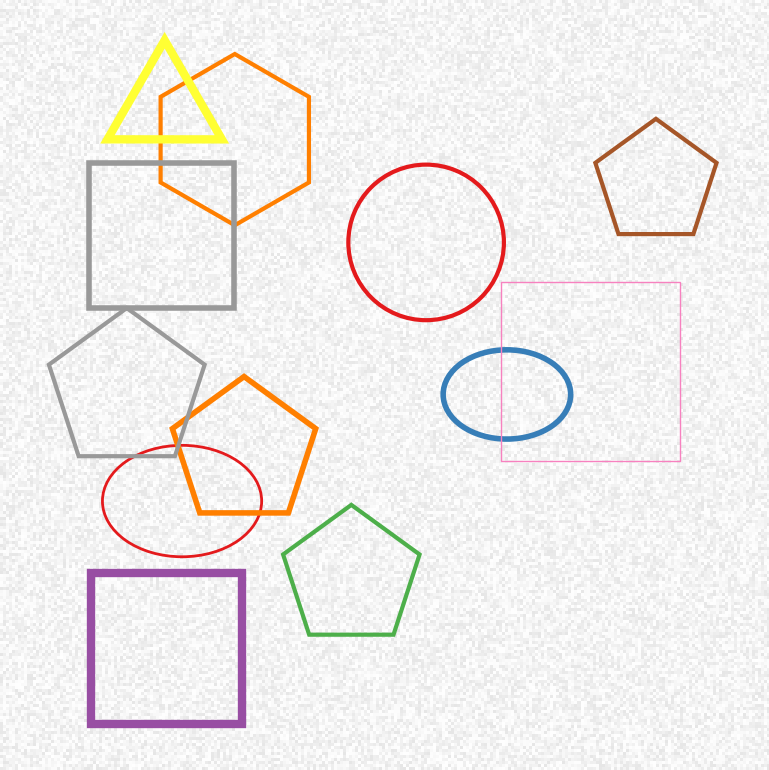[{"shape": "circle", "thickness": 1.5, "radius": 0.51, "center": [0.553, 0.685]}, {"shape": "oval", "thickness": 1, "radius": 0.52, "center": [0.236, 0.349]}, {"shape": "oval", "thickness": 2, "radius": 0.41, "center": [0.658, 0.488]}, {"shape": "pentagon", "thickness": 1.5, "radius": 0.47, "center": [0.456, 0.251]}, {"shape": "square", "thickness": 3, "radius": 0.49, "center": [0.216, 0.158]}, {"shape": "hexagon", "thickness": 1.5, "radius": 0.56, "center": [0.305, 0.819]}, {"shape": "pentagon", "thickness": 2, "radius": 0.49, "center": [0.317, 0.413]}, {"shape": "triangle", "thickness": 3, "radius": 0.43, "center": [0.214, 0.862]}, {"shape": "pentagon", "thickness": 1.5, "radius": 0.41, "center": [0.852, 0.763]}, {"shape": "square", "thickness": 0.5, "radius": 0.58, "center": [0.767, 0.518]}, {"shape": "square", "thickness": 2, "radius": 0.47, "center": [0.21, 0.695]}, {"shape": "pentagon", "thickness": 1.5, "radius": 0.53, "center": [0.165, 0.494]}]